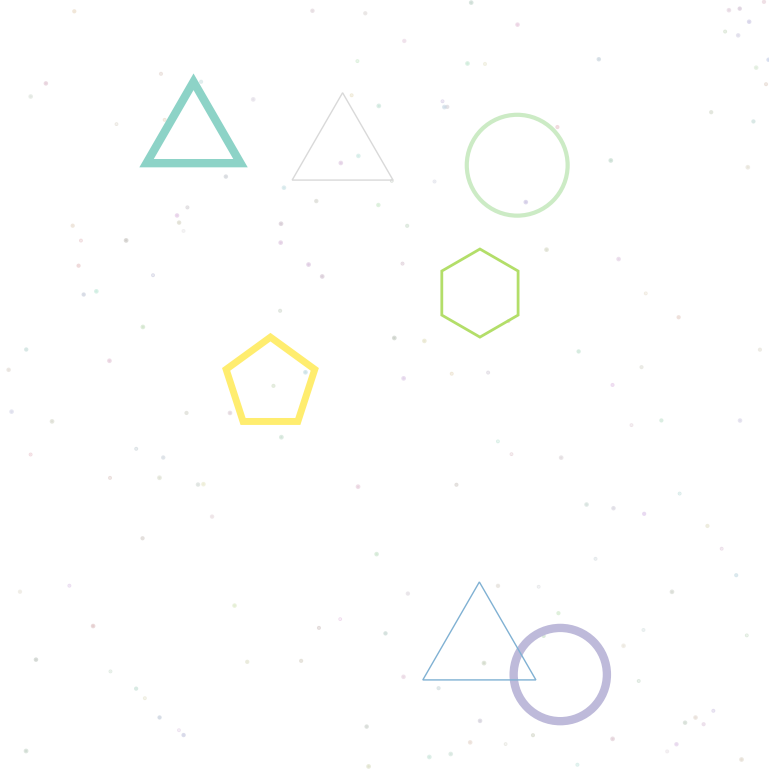[{"shape": "triangle", "thickness": 3, "radius": 0.35, "center": [0.251, 0.823]}, {"shape": "circle", "thickness": 3, "radius": 0.3, "center": [0.728, 0.124]}, {"shape": "triangle", "thickness": 0.5, "radius": 0.42, "center": [0.623, 0.159]}, {"shape": "hexagon", "thickness": 1, "radius": 0.29, "center": [0.623, 0.619]}, {"shape": "triangle", "thickness": 0.5, "radius": 0.38, "center": [0.445, 0.804]}, {"shape": "circle", "thickness": 1.5, "radius": 0.33, "center": [0.672, 0.785]}, {"shape": "pentagon", "thickness": 2.5, "radius": 0.3, "center": [0.351, 0.502]}]